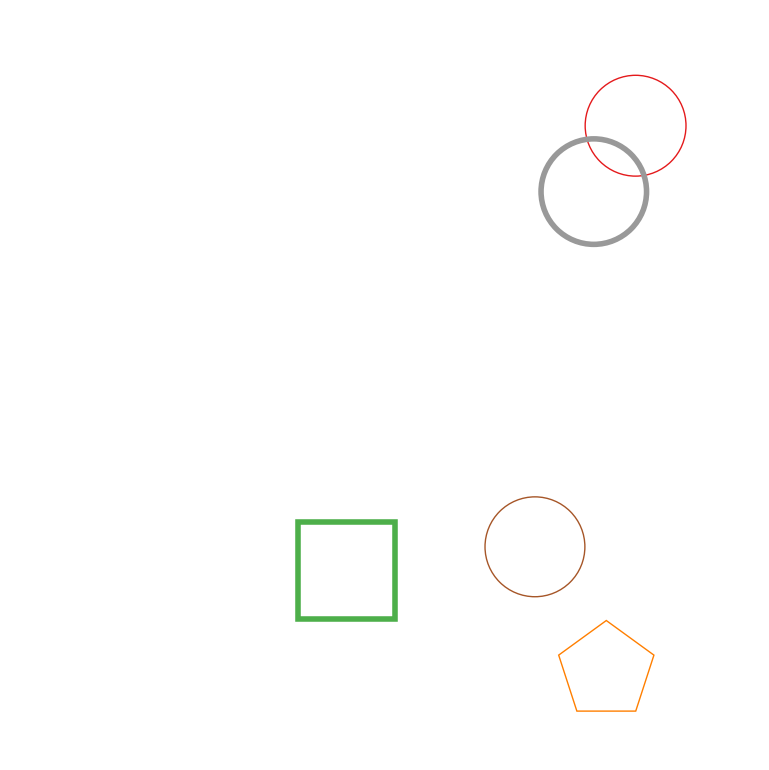[{"shape": "circle", "thickness": 0.5, "radius": 0.33, "center": [0.825, 0.837]}, {"shape": "square", "thickness": 2, "radius": 0.32, "center": [0.451, 0.259]}, {"shape": "pentagon", "thickness": 0.5, "radius": 0.33, "center": [0.787, 0.129]}, {"shape": "circle", "thickness": 0.5, "radius": 0.32, "center": [0.695, 0.29]}, {"shape": "circle", "thickness": 2, "radius": 0.34, "center": [0.771, 0.751]}]